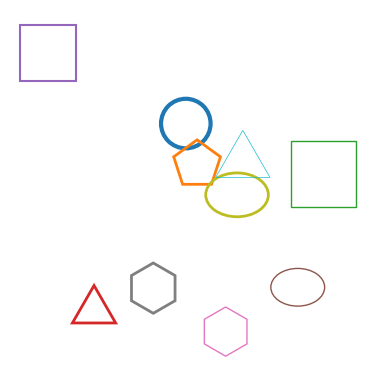[{"shape": "circle", "thickness": 3, "radius": 0.32, "center": [0.483, 0.679]}, {"shape": "pentagon", "thickness": 2, "radius": 0.32, "center": [0.512, 0.573]}, {"shape": "square", "thickness": 1, "radius": 0.43, "center": [0.84, 0.548]}, {"shape": "triangle", "thickness": 2, "radius": 0.32, "center": [0.244, 0.194]}, {"shape": "square", "thickness": 1.5, "radius": 0.36, "center": [0.124, 0.862]}, {"shape": "oval", "thickness": 1, "radius": 0.35, "center": [0.773, 0.254]}, {"shape": "hexagon", "thickness": 1, "radius": 0.32, "center": [0.586, 0.139]}, {"shape": "hexagon", "thickness": 2, "radius": 0.33, "center": [0.398, 0.252]}, {"shape": "oval", "thickness": 2, "radius": 0.41, "center": [0.616, 0.494]}, {"shape": "triangle", "thickness": 0.5, "radius": 0.41, "center": [0.631, 0.58]}]